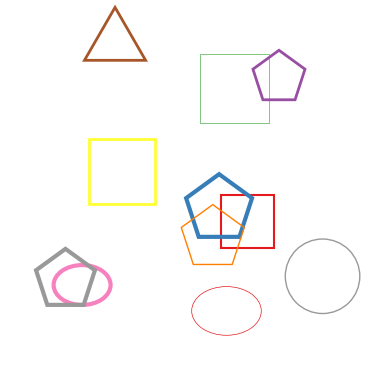[{"shape": "square", "thickness": 1.5, "radius": 0.35, "center": [0.642, 0.425]}, {"shape": "oval", "thickness": 0.5, "radius": 0.45, "center": [0.588, 0.192]}, {"shape": "pentagon", "thickness": 3, "radius": 0.45, "center": [0.569, 0.458]}, {"shape": "square", "thickness": 0.5, "radius": 0.45, "center": [0.608, 0.771]}, {"shape": "pentagon", "thickness": 2, "radius": 0.36, "center": [0.725, 0.798]}, {"shape": "pentagon", "thickness": 1, "radius": 0.43, "center": [0.553, 0.383]}, {"shape": "square", "thickness": 2, "radius": 0.43, "center": [0.318, 0.555]}, {"shape": "triangle", "thickness": 2, "radius": 0.46, "center": [0.299, 0.889]}, {"shape": "oval", "thickness": 3, "radius": 0.37, "center": [0.213, 0.26]}, {"shape": "pentagon", "thickness": 3, "radius": 0.4, "center": [0.17, 0.273]}, {"shape": "circle", "thickness": 1, "radius": 0.48, "center": [0.838, 0.282]}]